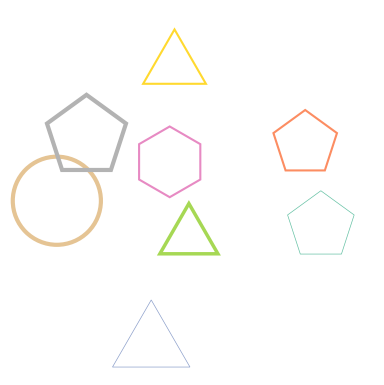[{"shape": "pentagon", "thickness": 0.5, "radius": 0.45, "center": [0.833, 0.414]}, {"shape": "pentagon", "thickness": 1.5, "radius": 0.43, "center": [0.793, 0.628]}, {"shape": "triangle", "thickness": 0.5, "radius": 0.58, "center": [0.393, 0.105]}, {"shape": "hexagon", "thickness": 1.5, "radius": 0.46, "center": [0.441, 0.58]}, {"shape": "triangle", "thickness": 2.5, "radius": 0.43, "center": [0.491, 0.384]}, {"shape": "triangle", "thickness": 1.5, "radius": 0.47, "center": [0.453, 0.829]}, {"shape": "circle", "thickness": 3, "radius": 0.57, "center": [0.148, 0.479]}, {"shape": "pentagon", "thickness": 3, "radius": 0.54, "center": [0.225, 0.646]}]